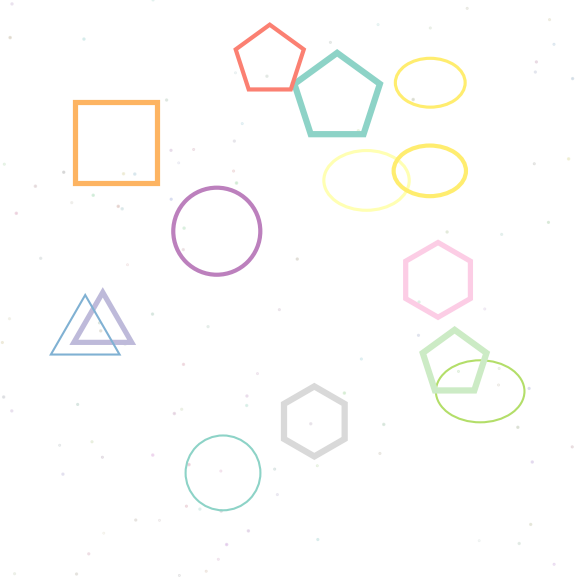[{"shape": "pentagon", "thickness": 3, "radius": 0.39, "center": [0.584, 0.83]}, {"shape": "circle", "thickness": 1, "radius": 0.32, "center": [0.386, 0.18]}, {"shape": "oval", "thickness": 1.5, "radius": 0.37, "center": [0.635, 0.687]}, {"shape": "triangle", "thickness": 2.5, "radius": 0.29, "center": [0.178, 0.435]}, {"shape": "pentagon", "thickness": 2, "radius": 0.31, "center": [0.467, 0.894]}, {"shape": "triangle", "thickness": 1, "radius": 0.34, "center": [0.148, 0.42]}, {"shape": "square", "thickness": 2.5, "radius": 0.35, "center": [0.201, 0.753]}, {"shape": "oval", "thickness": 1, "radius": 0.38, "center": [0.831, 0.322]}, {"shape": "hexagon", "thickness": 2.5, "radius": 0.32, "center": [0.759, 0.515]}, {"shape": "hexagon", "thickness": 3, "radius": 0.3, "center": [0.544, 0.269]}, {"shape": "circle", "thickness": 2, "radius": 0.38, "center": [0.375, 0.599]}, {"shape": "pentagon", "thickness": 3, "radius": 0.29, "center": [0.787, 0.37]}, {"shape": "oval", "thickness": 1.5, "radius": 0.3, "center": [0.745, 0.856]}, {"shape": "oval", "thickness": 2, "radius": 0.31, "center": [0.744, 0.703]}]